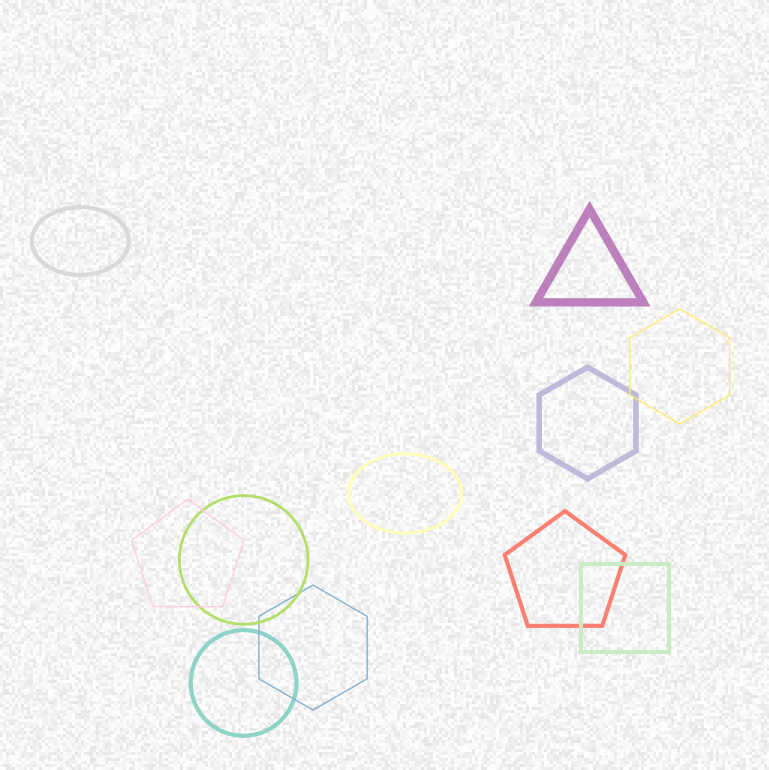[{"shape": "circle", "thickness": 1.5, "radius": 0.34, "center": [0.316, 0.113]}, {"shape": "oval", "thickness": 1, "radius": 0.37, "center": [0.526, 0.359]}, {"shape": "hexagon", "thickness": 2, "radius": 0.36, "center": [0.763, 0.451]}, {"shape": "pentagon", "thickness": 1.5, "radius": 0.41, "center": [0.734, 0.254]}, {"shape": "hexagon", "thickness": 0.5, "radius": 0.41, "center": [0.407, 0.159]}, {"shape": "circle", "thickness": 1, "radius": 0.42, "center": [0.316, 0.273]}, {"shape": "pentagon", "thickness": 0.5, "radius": 0.38, "center": [0.244, 0.274]}, {"shape": "oval", "thickness": 1.5, "radius": 0.31, "center": [0.104, 0.687]}, {"shape": "triangle", "thickness": 3, "radius": 0.4, "center": [0.766, 0.648]}, {"shape": "square", "thickness": 1.5, "radius": 0.29, "center": [0.812, 0.21]}, {"shape": "hexagon", "thickness": 0.5, "radius": 0.37, "center": [0.883, 0.524]}]